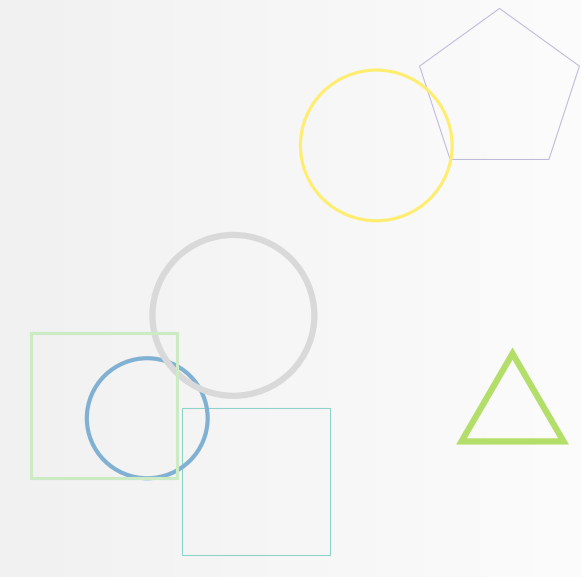[{"shape": "square", "thickness": 0.5, "radius": 0.64, "center": [0.441, 0.166]}, {"shape": "pentagon", "thickness": 0.5, "radius": 0.72, "center": [0.859, 0.84]}, {"shape": "circle", "thickness": 2, "radius": 0.52, "center": [0.253, 0.275]}, {"shape": "triangle", "thickness": 3, "radius": 0.51, "center": [0.882, 0.285]}, {"shape": "circle", "thickness": 3, "radius": 0.7, "center": [0.402, 0.453]}, {"shape": "square", "thickness": 1.5, "radius": 0.63, "center": [0.179, 0.297]}, {"shape": "circle", "thickness": 1.5, "radius": 0.65, "center": [0.647, 0.747]}]